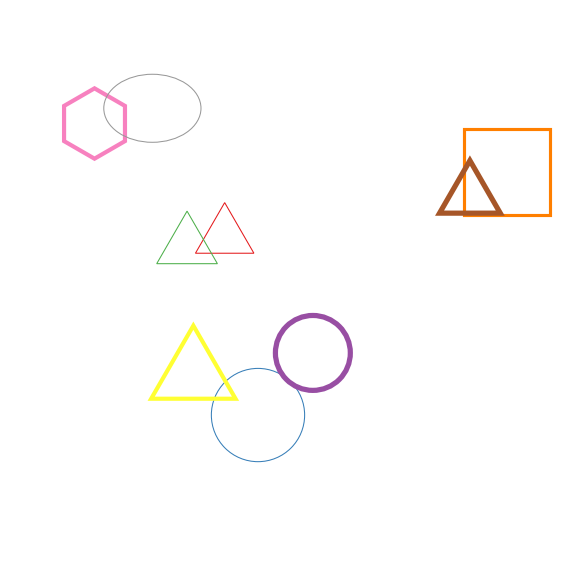[{"shape": "triangle", "thickness": 0.5, "radius": 0.29, "center": [0.389, 0.59]}, {"shape": "circle", "thickness": 0.5, "radius": 0.4, "center": [0.447, 0.28]}, {"shape": "triangle", "thickness": 0.5, "radius": 0.3, "center": [0.324, 0.573]}, {"shape": "circle", "thickness": 2.5, "radius": 0.32, "center": [0.542, 0.388]}, {"shape": "square", "thickness": 1.5, "radius": 0.37, "center": [0.878, 0.701]}, {"shape": "triangle", "thickness": 2, "radius": 0.42, "center": [0.335, 0.351]}, {"shape": "triangle", "thickness": 2.5, "radius": 0.3, "center": [0.814, 0.66]}, {"shape": "hexagon", "thickness": 2, "radius": 0.3, "center": [0.164, 0.785]}, {"shape": "oval", "thickness": 0.5, "radius": 0.42, "center": [0.264, 0.812]}]